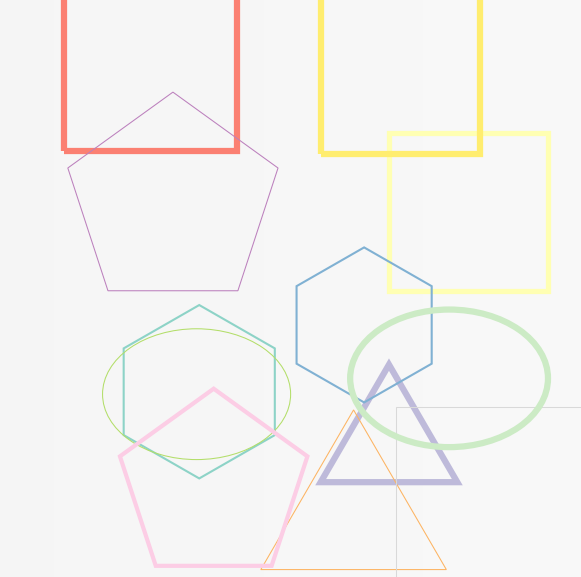[{"shape": "hexagon", "thickness": 1, "radius": 0.75, "center": [0.343, 0.321]}, {"shape": "square", "thickness": 2.5, "radius": 0.68, "center": [0.807, 0.633]}, {"shape": "triangle", "thickness": 3, "radius": 0.68, "center": [0.669, 0.232]}, {"shape": "square", "thickness": 3, "radius": 0.74, "center": [0.259, 0.887]}, {"shape": "hexagon", "thickness": 1, "radius": 0.67, "center": [0.626, 0.436]}, {"shape": "triangle", "thickness": 0.5, "radius": 0.92, "center": [0.608, 0.105]}, {"shape": "oval", "thickness": 0.5, "radius": 0.81, "center": [0.338, 0.317]}, {"shape": "pentagon", "thickness": 2, "radius": 0.85, "center": [0.368, 0.157]}, {"shape": "square", "thickness": 0.5, "radius": 0.97, "center": [0.875, 0.101]}, {"shape": "pentagon", "thickness": 0.5, "radius": 0.95, "center": [0.297, 0.649]}, {"shape": "oval", "thickness": 3, "radius": 0.85, "center": [0.773, 0.344]}, {"shape": "square", "thickness": 3, "radius": 0.68, "center": [0.689, 0.87]}]